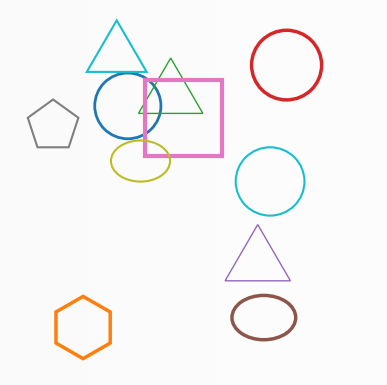[{"shape": "circle", "thickness": 2, "radius": 0.43, "center": [0.33, 0.725]}, {"shape": "hexagon", "thickness": 2.5, "radius": 0.4, "center": [0.214, 0.149]}, {"shape": "triangle", "thickness": 1, "radius": 0.48, "center": [0.44, 0.753]}, {"shape": "circle", "thickness": 2.5, "radius": 0.45, "center": [0.74, 0.831]}, {"shape": "triangle", "thickness": 1, "radius": 0.49, "center": [0.665, 0.319]}, {"shape": "oval", "thickness": 2.5, "radius": 0.41, "center": [0.681, 0.175]}, {"shape": "square", "thickness": 3, "radius": 0.49, "center": [0.473, 0.694]}, {"shape": "pentagon", "thickness": 1.5, "radius": 0.34, "center": [0.137, 0.673]}, {"shape": "oval", "thickness": 1.5, "radius": 0.38, "center": [0.363, 0.582]}, {"shape": "circle", "thickness": 1.5, "radius": 0.44, "center": [0.697, 0.529]}, {"shape": "triangle", "thickness": 1.5, "radius": 0.45, "center": [0.301, 0.858]}]